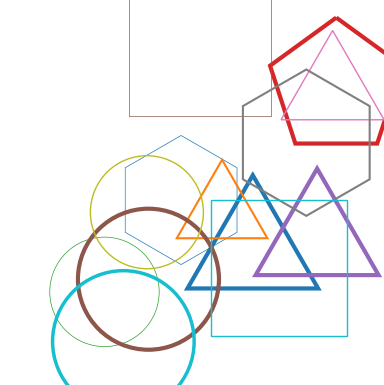[{"shape": "hexagon", "thickness": 0.5, "radius": 0.84, "center": [0.47, 0.48]}, {"shape": "triangle", "thickness": 3, "radius": 0.98, "center": [0.657, 0.349]}, {"shape": "triangle", "thickness": 1.5, "radius": 0.68, "center": [0.577, 0.449]}, {"shape": "circle", "thickness": 0.5, "radius": 0.71, "center": [0.271, 0.242]}, {"shape": "pentagon", "thickness": 3, "radius": 0.9, "center": [0.873, 0.773]}, {"shape": "triangle", "thickness": 3, "radius": 0.92, "center": [0.824, 0.378]}, {"shape": "square", "thickness": 0.5, "radius": 0.92, "center": [0.519, 0.881]}, {"shape": "circle", "thickness": 3, "radius": 0.92, "center": [0.386, 0.275]}, {"shape": "triangle", "thickness": 1, "radius": 0.77, "center": [0.864, 0.766]}, {"shape": "hexagon", "thickness": 1.5, "radius": 0.95, "center": [0.796, 0.629]}, {"shape": "circle", "thickness": 1, "radius": 0.73, "center": [0.382, 0.449]}, {"shape": "square", "thickness": 1, "radius": 0.88, "center": [0.725, 0.305]}, {"shape": "circle", "thickness": 2.5, "radius": 0.92, "center": [0.32, 0.113]}]